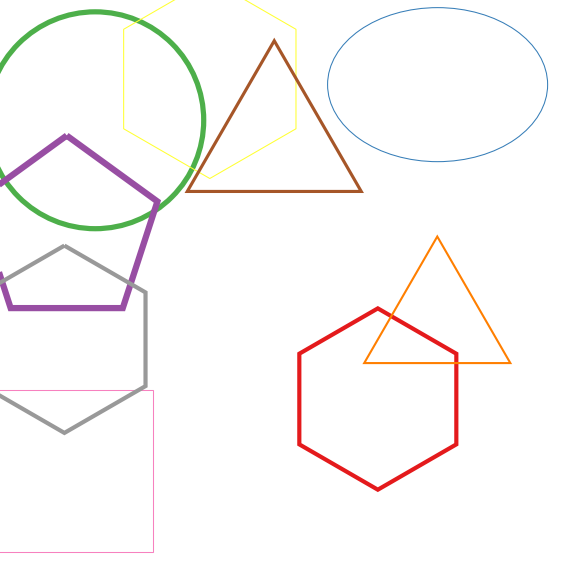[{"shape": "hexagon", "thickness": 2, "radius": 0.78, "center": [0.654, 0.308]}, {"shape": "oval", "thickness": 0.5, "radius": 0.95, "center": [0.758, 0.853]}, {"shape": "circle", "thickness": 2.5, "radius": 0.94, "center": [0.165, 0.791]}, {"shape": "pentagon", "thickness": 3, "radius": 0.83, "center": [0.116, 0.599]}, {"shape": "triangle", "thickness": 1, "radius": 0.73, "center": [0.757, 0.443]}, {"shape": "hexagon", "thickness": 0.5, "radius": 0.86, "center": [0.363, 0.862]}, {"shape": "triangle", "thickness": 1.5, "radius": 0.87, "center": [0.475, 0.755]}, {"shape": "square", "thickness": 0.5, "radius": 0.7, "center": [0.124, 0.183]}, {"shape": "hexagon", "thickness": 2, "radius": 0.81, "center": [0.112, 0.412]}]